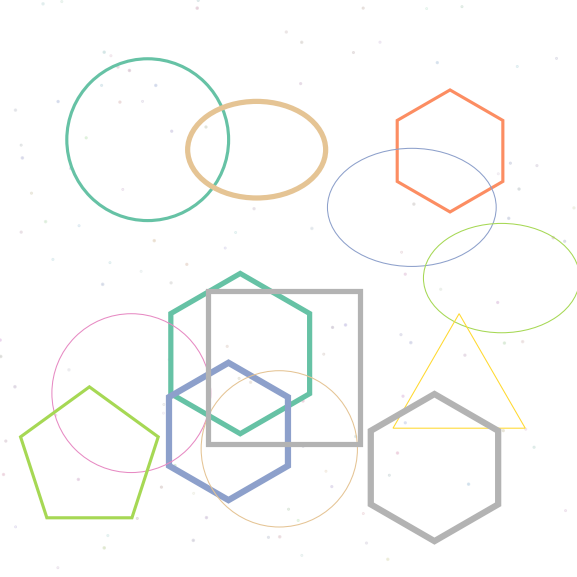[{"shape": "hexagon", "thickness": 2.5, "radius": 0.69, "center": [0.416, 0.387]}, {"shape": "circle", "thickness": 1.5, "radius": 0.7, "center": [0.256, 0.757]}, {"shape": "hexagon", "thickness": 1.5, "radius": 0.53, "center": [0.779, 0.738]}, {"shape": "hexagon", "thickness": 3, "radius": 0.59, "center": [0.396, 0.252]}, {"shape": "oval", "thickness": 0.5, "radius": 0.73, "center": [0.713, 0.64]}, {"shape": "circle", "thickness": 0.5, "radius": 0.69, "center": [0.227, 0.318]}, {"shape": "oval", "thickness": 0.5, "radius": 0.68, "center": [0.868, 0.518]}, {"shape": "pentagon", "thickness": 1.5, "radius": 0.63, "center": [0.155, 0.204]}, {"shape": "triangle", "thickness": 0.5, "radius": 0.66, "center": [0.795, 0.324]}, {"shape": "oval", "thickness": 2.5, "radius": 0.6, "center": [0.444, 0.74]}, {"shape": "circle", "thickness": 0.5, "radius": 0.68, "center": [0.484, 0.222]}, {"shape": "square", "thickness": 2.5, "radius": 0.66, "center": [0.492, 0.363]}, {"shape": "hexagon", "thickness": 3, "radius": 0.64, "center": [0.752, 0.189]}]